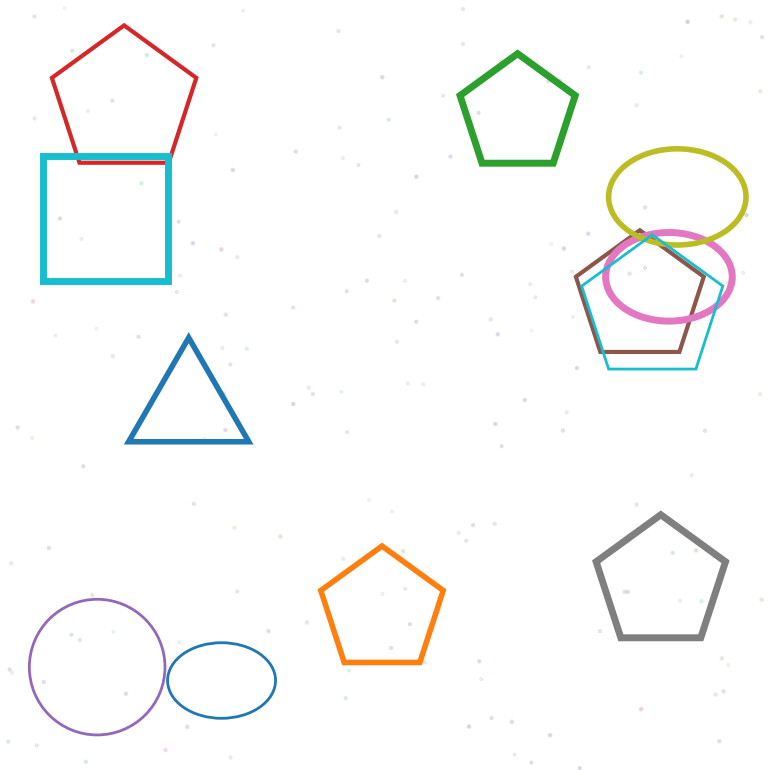[{"shape": "triangle", "thickness": 2, "radius": 0.45, "center": [0.245, 0.471]}, {"shape": "oval", "thickness": 1, "radius": 0.35, "center": [0.288, 0.116]}, {"shape": "pentagon", "thickness": 2, "radius": 0.42, "center": [0.496, 0.207]}, {"shape": "pentagon", "thickness": 2.5, "radius": 0.39, "center": [0.672, 0.852]}, {"shape": "pentagon", "thickness": 1.5, "radius": 0.49, "center": [0.161, 0.868]}, {"shape": "circle", "thickness": 1, "radius": 0.44, "center": [0.126, 0.134]}, {"shape": "pentagon", "thickness": 1.5, "radius": 0.44, "center": [0.831, 0.614]}, {"shape": "oval", "thickness": 2.5, "radius": 0.41, "center": [0.869, 0.64]}, {"shape": "pentagon", "thickness": 2.5, "radius": 0.44, "center": [0.858, 0.243]}, {"shape": "oval", "thickness": 2, "radius": 0.45, "center": [0.88, 0.744]}, {"shape": "pentagon", "thickness": 1, "radius": 0.48, "center": [0.847, 0.599]}, {"shape": "square", "thickness": 2.5, "radius": 0.4, "center": [0.137, 0.716]}]